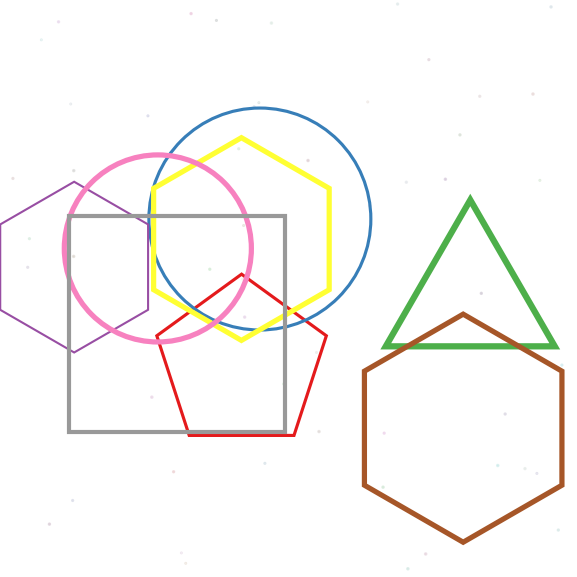[{"shape": "pentagon", "thickness": 1.5, "radius": 0.77, "center": [0.418, 0.37]}, {"shape": "circle", "thickness": 1.5, "radius": 0.96, "center": [0.45, 0.62]}, {"shape": "triangle", "thickness": 3, "radius": 0.84, "center": [0.814, 0.484]}, {"shape": "hexagon", "thickness": 1, "radius": 0.74, "center": [0.128, 0.537]}, {"shape": "hexagon", "thickness": 2.5, "radius": 0.88, "center": [0.418, 0.585]}, {"shape": "hexagon", "thickness": 2.5, "radius": 0.99, "center": [0.802, 0.258]}, {"shape": "circle", "thickness": 2.5, "radius": 0.81, "center": [0.273, 0.569]}, {"shape": "square", "thickness": 2, "radius": 0.94, "center": [0.307, 0.438]}]